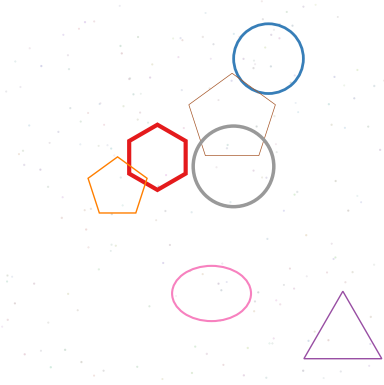[{"shape": "hexagon", "thickness": 3, "radius": 0.42, "center": [0.409, 0.591]}, {"shape": "circle", "thickness": 2, "radius": 0.45, "center": [0.697, 0.848]}, {"shape": "triangle", "thickness": 1, "radius": 0.58, "center": [0.891, 0.127]}, {"shape": "pentagon", "thickness": 1, "radius": 0.4, "center": [0.305, 0.512]}, {"shape": "pentagon", "thickness": 0.5, "radius": 0.59, "center": [0.603, 0.691]}, {"shape": "oval", "thickness": 1.5, "radius": 0.51, "center": [0.55, 0.238]}, {"shape": "circle", "thickness": 2.5, "radius": 0.52, "center": [0.607, 0.568]}]